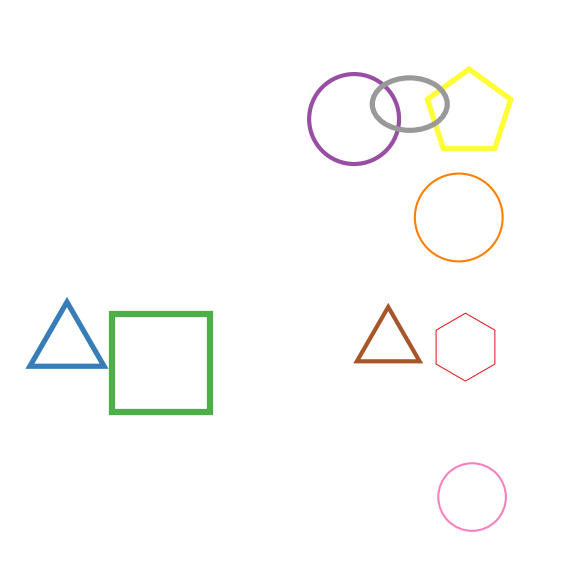[{"shape": "hexagon", "thickness": 0.5, "radius": 0.29, "center": [0.806, 0.398]}, {"shape": "triangle", "thickness": 2.5, "radius": 0.37, "center": [0.116, 0.402]}, {"shape": "square", "thickness": 3, "radius": 0.43, "center": [0.279, 0.371]}, {"shape": "circle", "thickness": 2, "radius": 0.39, "center": [0.613, 0.793]}, {"shape": "circle", "thickness": 1, "radius": 0.38, "center": [0.794, 0.623]}, {"shape": "pentagon", "thickness": 2.5, "radius": 0.38, "center": [0.812, 0.804]}, {"shape": "triangle", "thickness": 2, "radius": 0.31, "center": [0.672, 0.405]}, {"shape": "circle", "thickness": 1, "radius": 0.29, "center": [0.817, 0.138]}, {"shape": "oval", "thickness": 2.5, "radius": 0.32, "center": [0.71, 0.819]}]